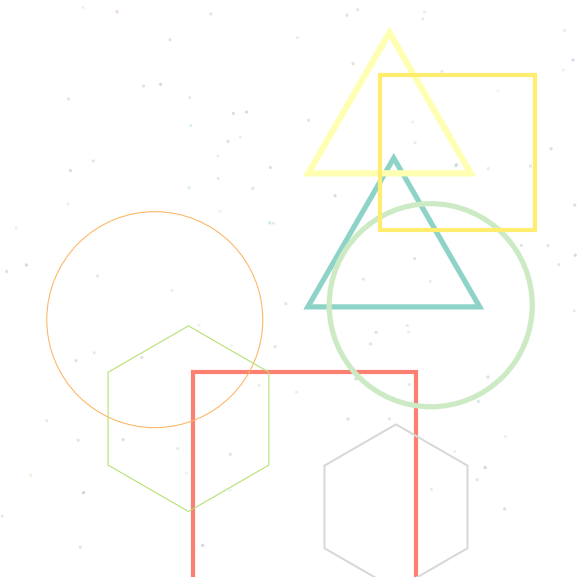[{"shape": "triangle", "thickness": 2.5, "radius": 0.86, "center": [0.682, 0.554]}, {"shape": "triangle", "thickness": 3, "radius": 0.81, "center": [0.674, 0.78]}, {"shape": "square", "thickness": 2, "radius": 0.97, "center": [0.527, 0.161]}, {"shape": "circle", "thickness": 0.5, "radius": 0.94, "center": [0.268, 0.446]}, {"shape": "hexagon", "thickness": 0.5, "radius": 0.8, "center": [0.326, 0.274]}, {"shape": "hexagon", "thickness": 1, "radius": 0.71, "center": [0.686, 0.121]}, {"shape": "circle", "thickness": 2.5, "radius": 0.88, "center": [0.746, 0.471]}, {"shape": "square", "thickness": 2, "radius": 0.67, "center": [0.793, 0.735]}]